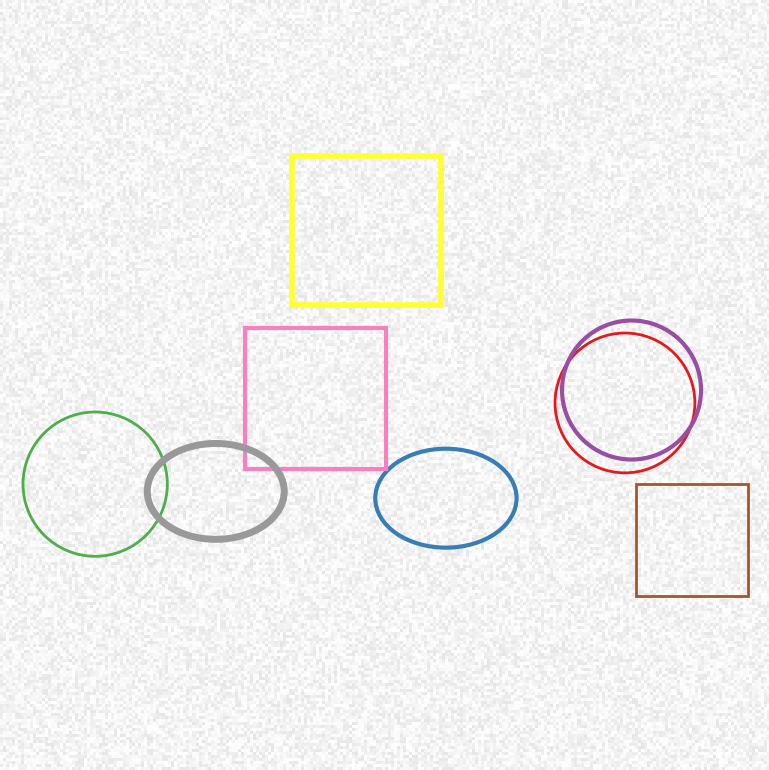[{"shape": "circle", "thickness": 1, "radius": 0.45, "center": [0.812, 0.477]}, {"shape": "oval", "thickness": 1.5, "radius": 0.46, "center": [0.579, 0.353]}, {"shape": "circle", "thickness": 1, "radius": 0.47, "center": [0.124, 0.371]}, {"shape": "circle", "thickness": 1.5, "radius": 0.45, "center": [0.82, 0.493]}, {"shape": "square", "thickness": 2, "radius": 0.48, "center": [0.476, 0.7]}, {"shape": "square", "thickness": 1, "radius": 0.36, "center": [0.899, 0.299]}, {"shape": "square", "thickness": 1.5, "radius": 0.46, "center": [0.41, 0.483]}, {"shape": "oval", "thickness": 2.5, "radius": 0.44, "center": [0.28, 0.362]}]